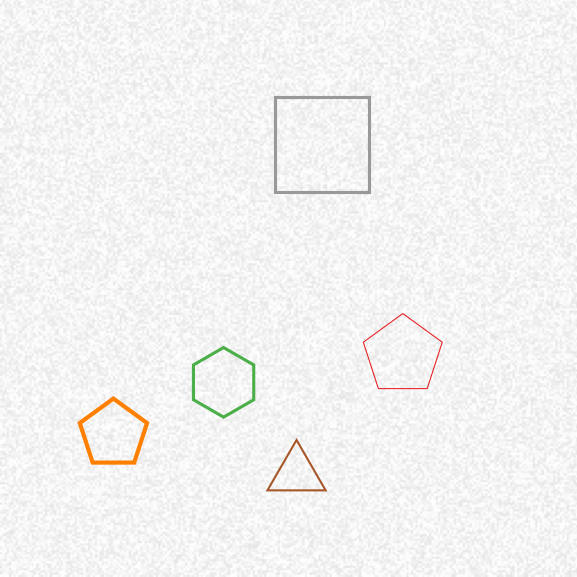[{"shape": "pentagon", "thickness": 0.5, "radius": 0.36, "center": [0.697, 0.384]}, {"shape": "hexagon", "thickness": 1.5, "radius": 0.3, "center": [0.387, 0.337]}, {"shape": "pentagon", "thickness": 2, "radius": 0.31, "center": [0.196, 0.248]}, {"shape": "triangle", "thickness": 1, "radius": 0.29, "center": [0.513, 0.179]}, {"shape": "square", "thickness": 1.5, "radius": 0.41, "center": [0.558, 0.749]}]